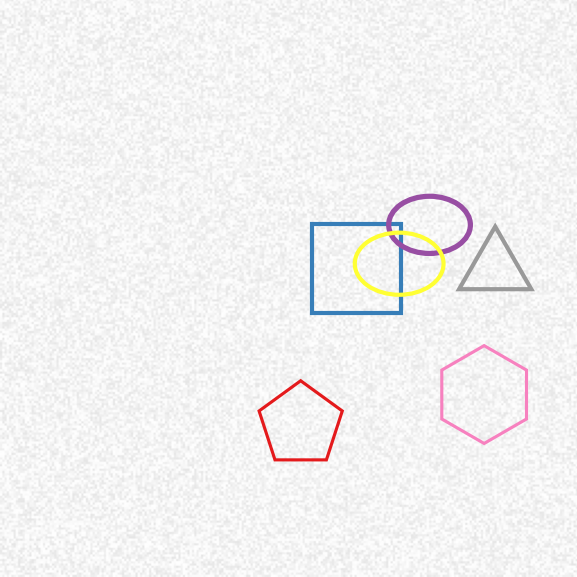[{"shape": "pentagon", "thickness": 1.5, "radius": 0.38, "center": [0.521, 0.264]}, {"shape": "square", "thickness": 2, "radius": 0.38, "center": [0.618, 0.534]}, {"shape": "oval", "thickness": 2.5, "radius": 0.35, "center": [0.744, 0.61]}, {"shape": "oval", "thickness": 2, "radius": 0.38, "center": [0.691, 0.542]}, {"shape": "hexagon", "thickness": 1.5, "radius": 0.42, "center": [0.838, 0.316]}, {"shape": "triangle", "thickness": 2, "radius": 0.36, "center": [0.857, 0.534]}]